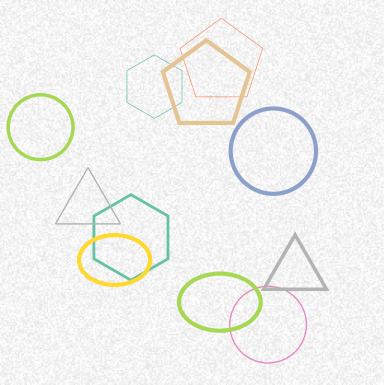[{"shape": "hexagon", "thickness": 0.5, "radius": 0.41, "center": [0.401, 0.775]}, {"shape": "hexagon", "thickness": 2, "radius": 0.56, "center": [0.34, 0.383]}, {"shape": "pentagon", "thickness": 0.5, "radius": 0.56, "center": [0.575, 0.84]}, {"shape": "circle", "thickness": 3, "radius": 0.55, "center": [0.71, 0.607]}, {"shape": "circle", "thickness": 1, "radius": 0.5, "center": [0.696, 0.157]}, {"shape": "circle", "thickness": 2.5, "radius": 0.42, "center": [0.105, 0.67]}, {"shape": "oval", "thickness": 3, "radius": 0.53, "center": [0.571, 0.215]}, {"shape": "oval", "thickness": 3, "radius": 0.46, "center": [0.298, 0.325]}, {"shape": "pentagon", "thickness": 3, "radius": 0.59, "center": [0.536, 0.777]}, {"shape": "triangle", "thickness": 2.5, "radius": 0.47, "center": [0.766, 0.296]}, {"shape": "triangle", "thickness": 1, "radius": 0.49, "center": [0.229, 0.467]}]